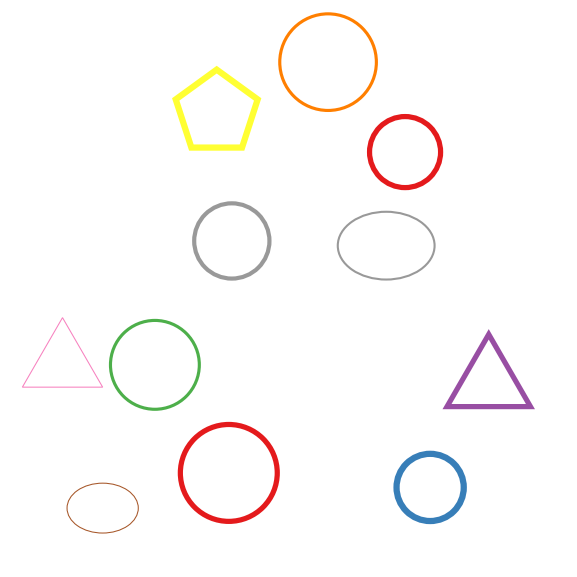[{"shape": "circle", "thickness": 2.5, "radius": 0.42, "center": [0.396, 0.18]}, {"shape": "circle", "thickness": 2.5, "radius": 0.31, "center": [0.701, 0.736]}, {"shape": "circle", "thickness": 3, "radius": 0.29, "center": [0.745, 0.155]}, {"shape": "circle", "thickness": 1.5, "radius": 0.38, "center": [0.268, 0.367]}, {"shape": "triangle", "thickness": 2.5, "radius": 0.42, "center": [0.846, 0.337]}, {"shape": "circle", "thickness": 1.5, "radius": 0.42, "center": [0.568, 0.892]}, {"shape": "pentagon", "thickness": 3, "radius": 0.37, "center": [0.375, 0.804]}, {"shape": "oval", "thickness": 0.5, "radius": 0.31, "center": [0.178, 0.119]}, {"shape": "triangle", "thickness": 0.5, "radius": 0.4, "center": [0.108, 0.369]}, {"shape": "oval", "thickness": 1, "radius": 0.42, "center": [0.669, 0.574]}, {"shape": "circle", "thickness": 2, "radius": 0.33, "center": [0.401, 0.582]}]